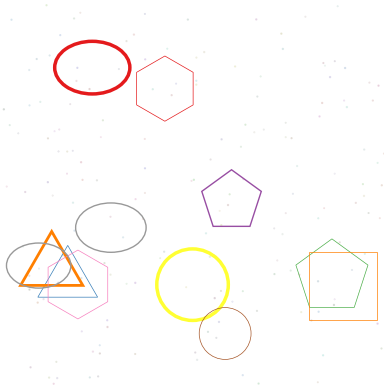[{"shape": "oval", "thickness": 2.5, "radius": 0.49, "center": [0.24, 0.824]}, {"shape": "hexagon", "thickness": 0.5, "radius": 0.42, "center": [0.428, 0.77]}, {"shape": "triangle", "thickness": 0.5, "radius": 0.45, "center": [0.176, 0.273]}, {"shape": "pentagon", "thickness": 0.5, "radius": 0.49, "center": [0.862, 0.281]}, {"shape": "pentagon", "thickness": 1, "radius": 0.41, "center": [0.601, 0.478]}, {"shape": "square", "thickness": 0.5, "radius": 0.44, "center": [0.891, 0.257]}, {"shape": "triangle", "thickness": 2, "radius": 0.47, "center": [0.134, 0.305]}, {"shape": "circle", "thickness": 2.5, "radius": 0.46, "center": [0.5, 0.261]}, {"shape": "circle", "thickness": 0.5, "radius": 0.34, "center": [0.585, 0.134]}, {"shape": "hexagon", "thickness": 0.5, "radius": 0.45, "center": [0.202, 0.261]}, {"shape": "oval", "thickness": 1, "radius": 0.42, "center": [0.1, 0.31]}, {"shape": "oval", "thickness": 1, "radius": 0.46, "center": [0.288, 0.409]}]